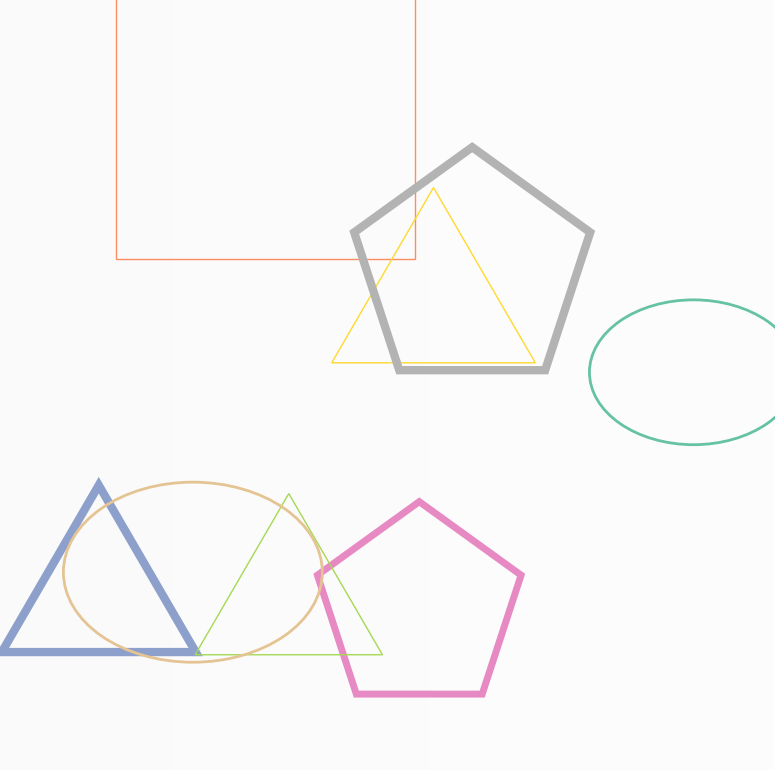[{"shape": "oval", "thickness": 1, "radius": 0.67, "center": [0.895, 0.517]}, {"shape": "square", "thickness": 0.5, "radius": 0.96, "center": [0.342, 0.856]}, {"shape": "triangle", "thickness": 3, "radius": 0.72, "center": [0.127, 0.225]}, {"shape": "pentagon", "thickness": 2.5, "radius": 0.69, "center": [0.541, 0.21]}, {"shape": "triangle", "thickness": 0.5, "radius": 0.7, "center": [0.373, 0.219]}, {"shape": "triangle", "thickness": 0.5, "radius": 0.76, "center": [0.559, 0.605]}, {"shape": "oval", "thickness": 1, "radius": 0.84, "center": [0.249, 0.257]}, {"shape": "pentagon", "thickness": 3, "radius": 0.8, "center": [0.609, 0.649]}]